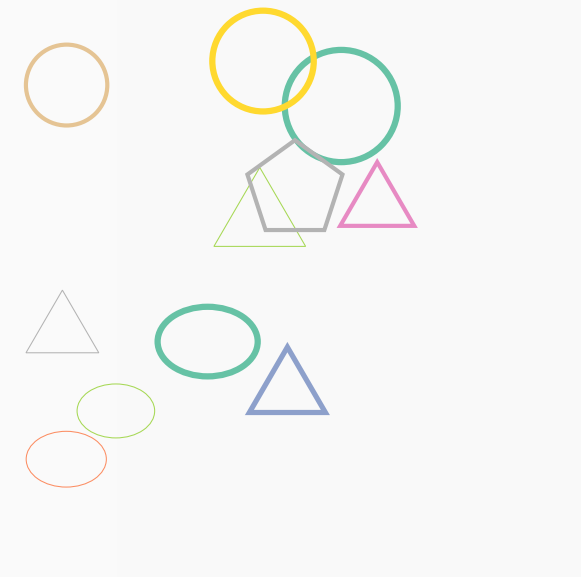[{"shape": "circle", "thickness": 3, "radius": 0.49, "center": [0.587, 0.816]}, {"shape": "oval", "thickness": 3, "radius": 0.43, "center": [0.357, 0.408]}, {"shape": "oval", "thickness": 0.5, "radius": 0.34, "center": [0.114, 0.204]}, {"shape": "triangle", "thickness": 2.5, "radius": 0.38, "center": [0.494, 0.323]}, {"shape": "triangle", "thickness": 2, "radius": 0.37, "center": [0.649, 0.645]}, {"shape": "oval", "thickness": 0.5, "radius": 0.33, "center": [0.199, 0.288]}, {"shape": "triangle", "thickness": 0.5, "radius": 0.46, "center": [0.447, 0.618]}, {"shape": "circle", "thickness": 3, "radius": 0.44, "center": [0.453, 0.893]}, {"shape": "circle", "thickness": 2, "radius": 0.35, "center": [0.115, 0.852]}, {"shape": "triangle", "thickness": 0.5, "radius": 0.36, "center": [0.107, 0.424]}, {"shape": "pentagon", "thickness": 2, "radius": 0.43, "center": [0.507, 0.67]}]